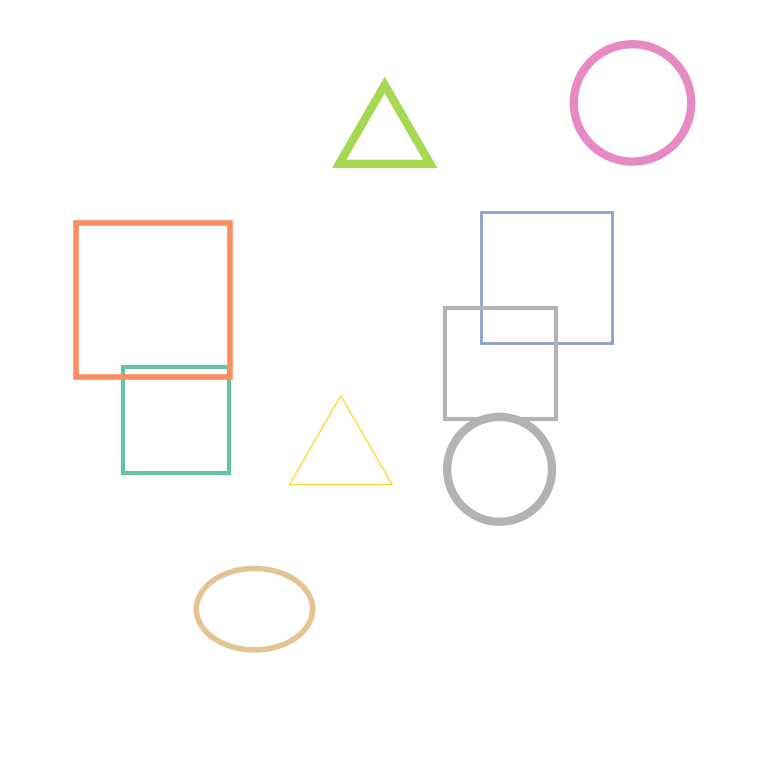[{"shape": "square", "thickness": 1.5, "radius": 0.34, "center": [0.229, 0.454]}, {"shape": "square", "thickness": 2, "radius": 0.5, "center": [0.199, 0.611]}, {"shape": "square", "thickness": 1, "radius": 0.43, "center": [0.71, 0.64]}, {"shape": "circle", "thickness": 3, "radius": 0.38, "center": [0.821, 0.866]}, {"shape": "triangle", "thickness": 3, "radius": 0.34, "center": [0.5, 0.821]}, {"shape": "triangle", "thickness": 0.5, "radius": 0.39, "center": [0.443, 0.409]}, {"shape": "oval", "thickness": 2, "radius": 0.38, "center": [0.331, 0.209]}, {"shape": "circle", "thickness": 3, "radius": 0.34, "center": [0.649, 0.39]}, {"shape": "square", "thickness": 1.5, "radius": 0.36, "center": [0.65, 0.528]}]